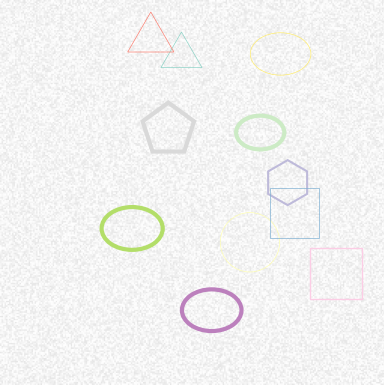[{"shape": "triangle", "thickness": 0.5, "radius": 0.31, "center": [0.471, 0.855]}, {"shape": "circle", "thickness": 0.5, "radius": 0.39, "center": [0.649, 0.371]}, {"shape": "hexagon", "thickness": 1.5, "radius": 0.29, "center": [0.747, 0.526]}, {"shape": "triangle", "thickness": 0.5, "radius": 0.35, "center": [0.392, 0.9]}, {"shape": "square", "thickness": 0.5, "radius": 0.32, "center": [0.765, 0.447]}, {"shape": "oval", "thickness": 3, "radius": 0.4, "center": [0.343, 0.407]}, {"shape": "square", "thickness": 1, "radius": 0.34, "center": [0.872, 0.29]}, {"shape": "pentagon", "thickness": 3, "radius": 0.35, "center": [0.437, 0.663]}, {"shape": "oval", "thickness": 3, "radius": 0.39, "center": [0.55, 0.194]}, {"shape": "oval", "thickness": 3, "radius": 0.31, "center": [0.676, 0.656]}, {"shape": "oval", "thickness": 0.5, "radius": 0.39, "center": [0.729, 0.86]}]